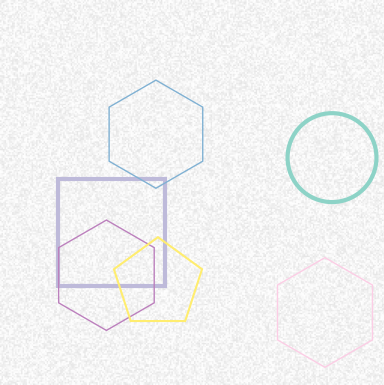[{"shape": "circle", "thickness": 3, "radius": 0.58, "center": [0.862, 0.591]}, {"shape": "square", "thickness": 3, "radius": 0.69, "center": [0.289, 0.397]}, {"shape": "hexagon", "thickness": 1, "radius": 0.7, "center": [0.405, 0.651]}, {"shape": "hexagon", "thickness": 1, "radius": 0.71, "center": [0.844, 0.188]}, {"shape": "hexagon", "thickness": 1, "radius": 0.72, "center": [0.276, 0.285]}, {"shape": "pentagon", "thickness": 1.5, "radius": 0.6, "center": [0.41, 0.264]}]